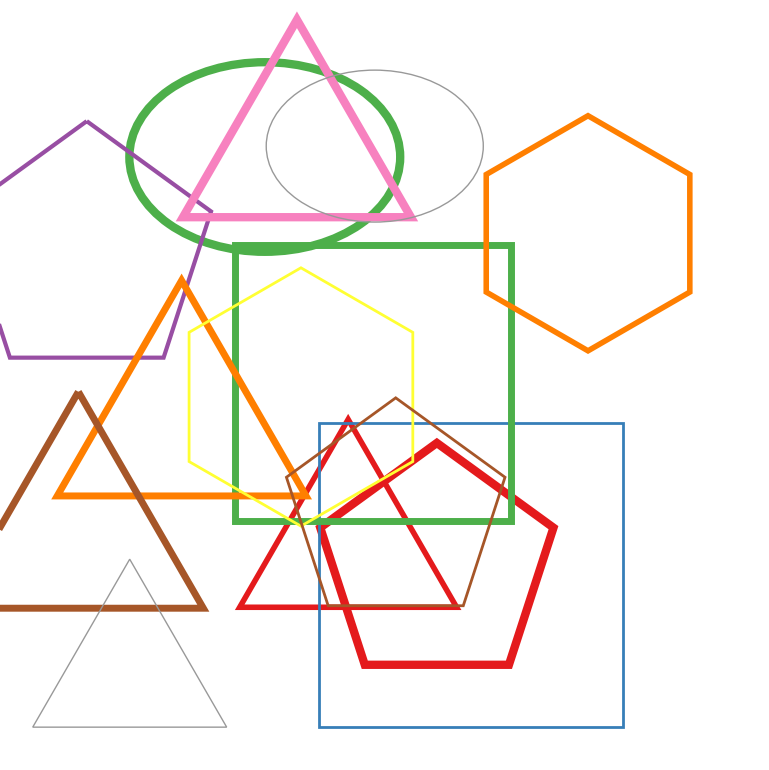[{"shape": "triangle", "thickness": 2, "radius": 0.81, "center": [0.452, 0.293]}, {"shape": "pentagon", "thickness": 3, "radius": 0.8, "center": [0.567, 0.265]}, {"shape": "square", "thickness": 1, "radius": 0.99, "center": [0.612, 0.253]}, {"shape": "oval", "thickness": 3, "radius": 0.88, "center": [0.344, 0.796]}, {"shape": "square", "thickness": 2.5, "radius": 0.9, "center": [0.484, 0.502]}, {"shape": "pentagon", "thickness": 1.5, "radius": 0.85, "center": [0.113, 0.673]}, {"shape": "hexagon", "thickness": 2, "radius": 0.76, "center": [0.764, 0.697]}, {"shape": "triangle", "thickness": 2.5, "radius": 0.93, "center": [0.236, 0.449]}, {"shape": "hexagon", "thickness": 1, "radius": 0.84, "center": [0.391, 0.484]}, {"shape": "triangle", "thickness": 2.5, "radius": 0.94, "center": [0.102, 0.304]}, {"shape": "pentagon", "thickness": 1, "radius": 0.75, "center": [0.514, 0.334]}, {"shape": "triangle", "thickness": 3, "radius": 0.85, "center": [0.386, 0.803]}, {"shape": "triangle", "thickness": 0.5, "radius": 0.73, "center": [0.168, 0.128]}, {"shape": "oval", "thickness": 0.5, "radius": 0.7, "center": [0.487, 0.81]}]